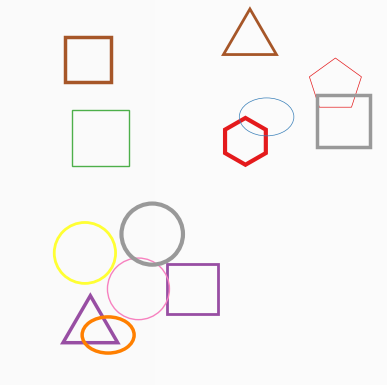[{"shape": "pentagon", "thickness": 0.5, "radius": 0.35, "center": [0.866, 0.779]}, {"shape": "hexagon", "thickness": 3, "radius": 0.3, "center": [0.633, 0.633]}, {"shape": "oval", "thickness": 0.5, "radius": 0.35, "center": [0.688, 0.696]}, {"shape": "square", "thickness": 1, "radius": 0.36, "center": [0.259, 0.642]}, {"shape": "square", "thickness": 2, "radius": 0.33, "center": [0.497, 0.25]}, {"shape": "triangle", "thickness": 2.5, "radius": 0.41, "center": [0.233, 0.151]}, {"shape": "oval", "thickness": 2.5, "radius": 0.34, "center": [0.279, 0.13]}, {"shape": "circle", "thickness": 2, "radius": 0.4, "center": [0.219, 0.343]}, {"shape": "square", "thickness": 2.5, "radius": 0.29, "center": [0.227, 0.846]}, {"shape": "triangle", "thickness": 2, "radius": 0.39, "center": [0.645, 0.898]}, {"shape": "circle", "thickness": 1, "radius": 0.4, "center": [0.357, 0.25]}, {"shape": "square", "thickness": 2.5, "radius": 0.34, "center": [0.886, 0.686]}, {"shape": "circle", "thickness": 3, "radius": 0.4, "center": [0.393, 0.392]}]